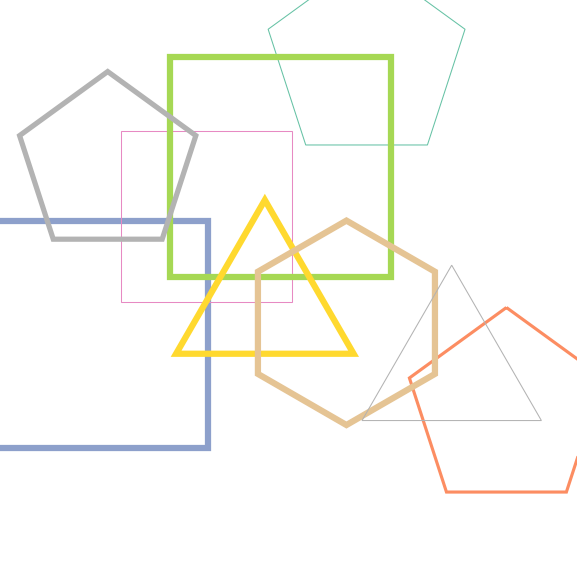[{"shape": "pentagon", "thickness": 0.5, "radius": 0.9, "center": [0.635, 0.893]}, {"shape": "pentagon", "thickness": 1.5, "radius": 0.88, "center": [0.877, 0.29]}, {"shape": "square", "thickness": 3, "radius": 0.98, "center": [0.164, 0.42]}, {"shape": "square", "thickness": 0.5, "radius": 0.74, "center": [0.357, 0.625]}, {"shape": "square", "thickness": 3, "radius": 0.95, "center": [0.486, 0.71]}, {"shape": "triangle", "thickness": 3, "radius": 0.89, "center": [0.459, 0.475]}, {"shape": "hexagon", "thickness": 3, "radius": 0.88, "center": [0.6, 0.44]}, {"shape": "triangle", "thickness": 0.5, "radius": 0.9, "center": [0.782, 0.361]}, {"shape": "pentagon", "thickness": 2.5, "radius": 0.8, "center": [0.187, 0.715]}]